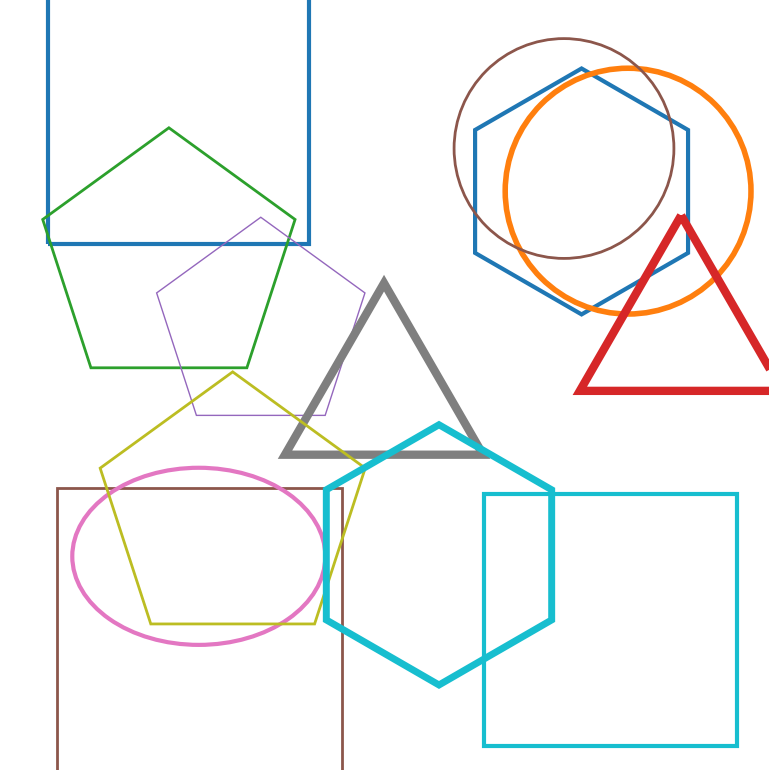[{"shape": "hexagon", "thickness": 1.5, "radius": 0.8, "center": [0.755, 0.751]}, {"shape": "square", "thickness": 1.5, "radius": 0.85, "center": [0.232, 0.852]}, {"shape": "circle", "thickness": 2, "radius": 0.8, "center": [0.816, 0.752]}, {"shape": "pentagon", "thickness": 1, "radius": 0.86, "center": [0.219, 0.662]}, {"shape": "triangle", "thickness": 3, "radius": 0.76, "center": [0.885, 0.568]}, {"shape": "pentagon", "thickness": 0.5, "radius": 0.71, "center": [0.339, 0.576]}, {"shape": "square", "thickness": 1, "radius": 0.93, "center": [0.259, 0.18]}, {"shape": "circle", "thickness": 1, "radius": 0.71, "center": [0.732, 0.807]}, {"shape": "oval", "thickness": 1.5, "radius": 0.82, "center": [0.258, 0.277]}, {"shape": "triangle", "thickness": 3, "radius": 0.74, "center": [0.499, 0.484]}, {"shape": "pentagon", "thickness": 1, "radius": 0.9, "center": [0.302, 0.336]}, {"shape": "hexagon", "thickness": 2.5, "radius": 0.84, "center": [0.57, 0.279]}, {"shape": "square", "thickness": 1.5, "radius": 0.82, "center": [0.793, 0.195]}]